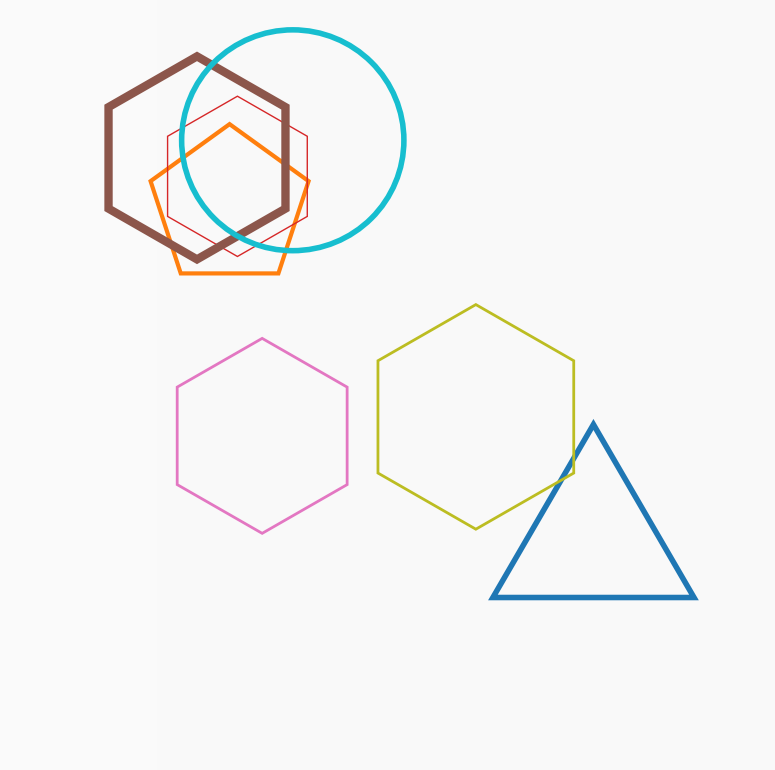[{"shape": "triangle", "thickness": 2, "radius": 0.75, "center": [0.766, 0.299]}, {"shape": "pentagon", "thickness": 1.5, "radius": 0.54, "center": [0.296, 0.732]}, {"shape": "hexagon", "thickness": 0.5, "radius": 0.52, "center": [0.306, 0.771]}, {"shape": "hexagon", "thickness": 3, "radius": 0.66, "center": [0.254, 0.795]}, {"shape": "hexagon", "thickness": 1, "radius": 0.63, "center": [0.338, 0.434]}, {"shape": "hexagon", "thickness": 1, "radius": 0.73, "center": [0.614, 0.459]}, {"shape": "circle", "thickness": 2, "radius": 0.72, "center": [0.378, 0.818]}]